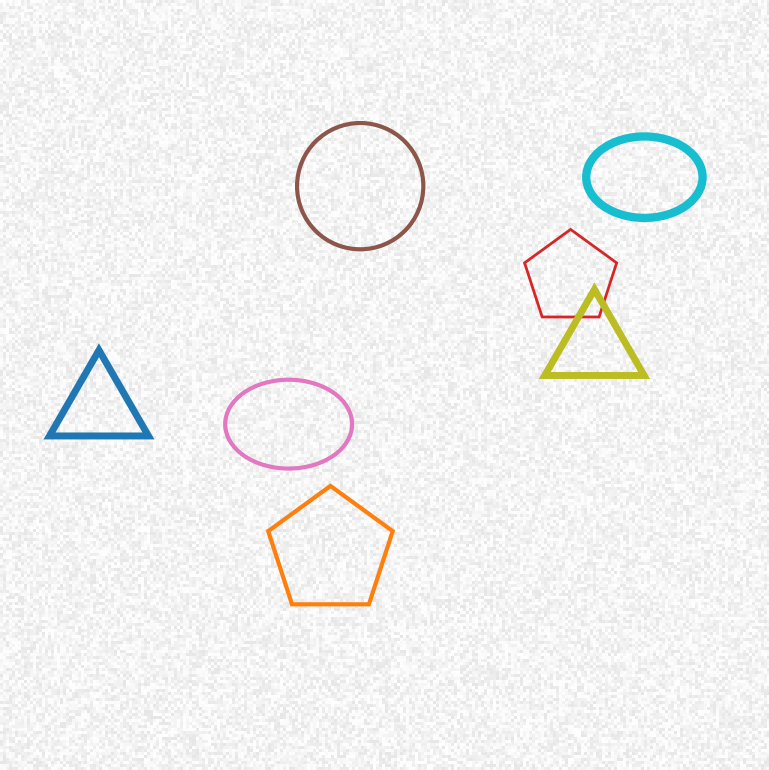[{"shape": "triangle", "thickness": 2.5, "radius": 0.37, "center": [0.129, 0.471]}, {"shape": "pentagon", "thickness": 1.5, "radius": 0.42, "center": [0.429, 0.284]}, {"shape": "pentagon", "thickness": 1, "radius": 0.31, "center": [0.741, 0.639]}, {"shape": "circle", "thickness": 1.5, "radius": 0.41, "center": [0.468, 0.758]}, {"shape": "oval", "thickness": 1.5, "radius": 0.41, "center": [0.375, 0.449]}, {"shape": "triangle", "thickness": 2.5, "radius": 0.37, "center": [0.772, 0.55]}, {"shape": "oval", "thickness": 3, "radius": 0.38, "center": [0.837, 0.77]}]